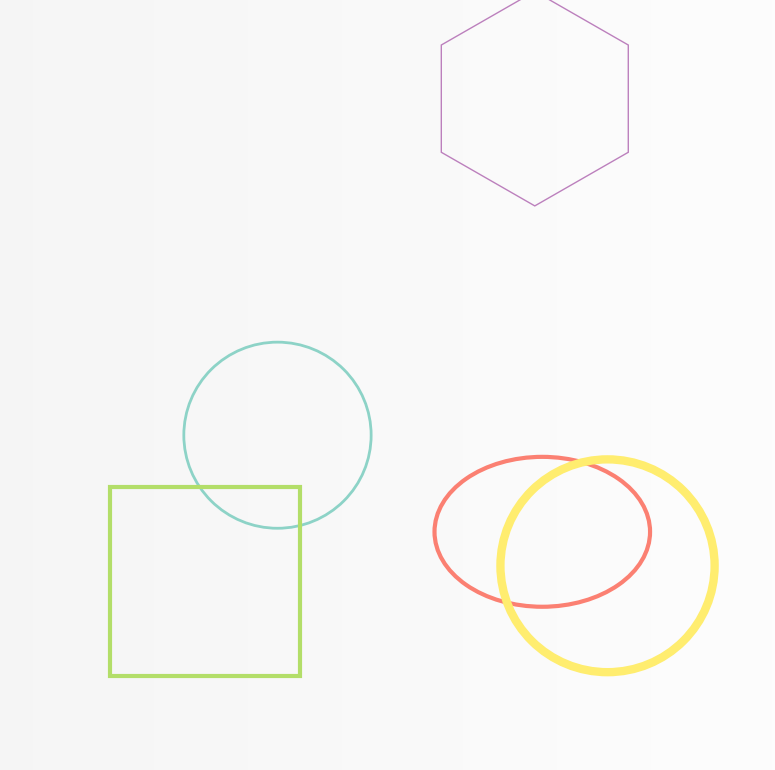[{"shape": "circle", "thickness": 1, "radius": 0.6, "center": [0.358, 0.435]}, {"shape": "oval", "thickness": 1.5, "radius": 0.7, "center": [0.7, 0.309]}, {"shape": "square", "thickness": 1.5, "radius": 0.61, "center": [0.265, 0.245]}, {"shape": "hexagon", "thickness": 0.5, "radius": 0.7, "center": [0.69, 0.872]}, {"shape": "circle", "thickness": 3, "radius": 0.69, "center": [0.784, 0.265]}]